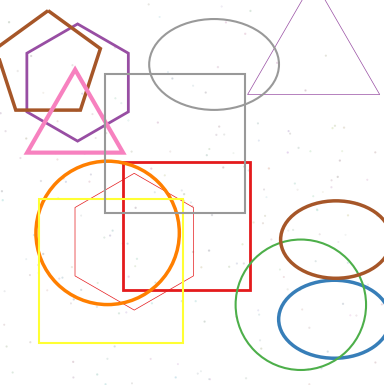[{"shape": "square", "thickness": 2, "radius": 0.83, "center": [0.485, 0.413]}, {"shape": "hexagon", "thickness": 0.5, "radius": 0.89, "center": [0.349, 0.372]}, {"shape": "oval", "thickness": 2.5, "radius": 0.72, "center": [0.868, 0.171]}, {"shape": "circle", "thickness": 1.5, "radius": 0.85, "center": [0.781, 0.208]}, {"shape": "triangle", "thickness": 0.5, "radius": 0.99, "center": [0.815, 0.853]}, {"shape": "hexagon", "thickness": 2, "radius": 0.76, "center": [0.202, 0.786]}, {"shape": "circle", "thickness": 2.5, "radius": 0.93, "center": [0.28, 0.395]}, {"shape": "square", "thickness": 1.5, "radius": 0.94, "center": [0.289, 0.296]}, {"shape": "oval", "thickness": 2.5, "radius": 0.72, "center": [0.873, 0.378]}, {"shape": "pentagon", "thickness": 2.5, "radius": 0.71, "center": [0.125, 0.83]}, {"shape": "triangle", "thickness": 3, "radius": 0.72, "center": [0.195, 0.675]}, {"shape": "square", "thickness": 1.5, "radius": 0.9, "center": [0.455, 0.628]}, {"shape": "oval", "thickness": 1.5, "radius": 0.84, "center": [0.556, 0.833]}]